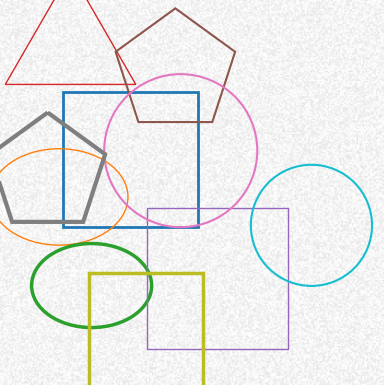[{"shape": "square", "thickness": 2, "radius": 0.88, "center": [0.339, 0.586]}, {"shape": "oval", "thickness": 1, "radius": 0.89, "center": [0.154, 0.488]}, {"shape": "oval", "thickness": 2.5, "radius": 0.78, "center": [0.238, 0.258]}, {"shape": "triangle", "thickness": 1, "radius": 0.98, "center": [0.183, 0.879]}, {"shape": "square", "thickness": 1, "radius": 0.91, "center": [0.564, 0.276]}, {"shape": "pentagon", "thickness": 1.5, "radius": 0.82, "center": [0.455, 0.815]}, {"shape": "circle", "thickness": 1.5, "radius": 0.99, "center": [0.469, 0.609]}, {"shape": "pentagon", "thickness": 3, "radius": 0.79, "center": [0.124, 0.551]}, {"shape": "square", "thickness": 2.5, "radius": 0.74, "center": [0.379, 0.142]}, {"shape": "circle", "thickness": 1.5, "radius": 0.79, "center": [0.809, 0.415]}]